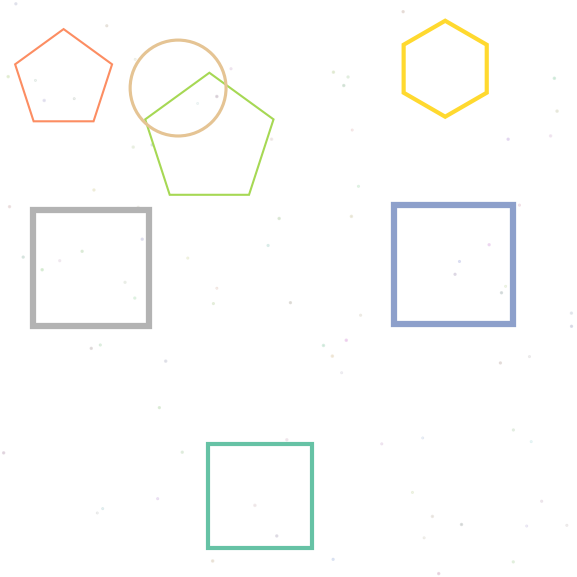[{"shape": "square", "thickness": 2, "radius": 0.45, "center": [0.451, 0.141]}, {"shape": "pentagon", "thickness": 1, "radius": 0.44, "center": [0.11, 0.86]}, {"shape": "square", "thickness": 3, "radius": 0.51, "center": [0.786, 0.541]}, {"shape": "pentagon", "thickness": 1, "radius": 0.58, "center": [0.363, 0.756]}, {"shape": "hexagon", "thickness": 2, "radius": 0.42, "center": [0.771, 0.88]}, {"shape": "circle", "thickness": 1.5, "radius": 0.42, "center": [0.308, 0.847]}, {"shape": "square", "thickness": 3, "radius": 0.5, "center": [0.158, 0.535]}]